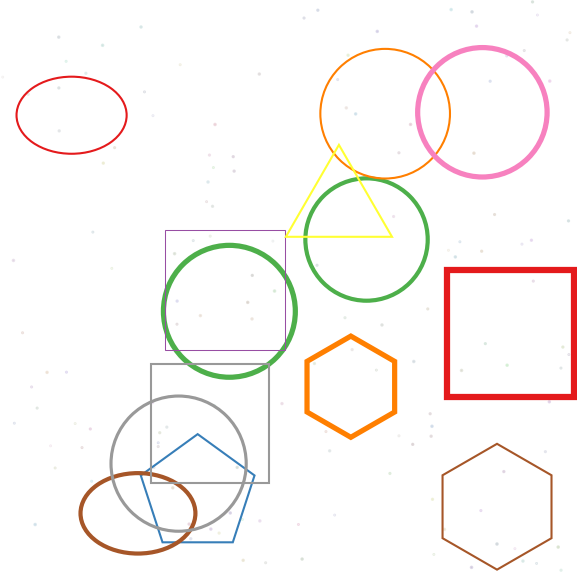[{"shape": "square", "thickness": 3, "radius": 0.55, "center": [0.884, 0.422]}, {"shape": "oval", "thickness": 1, "radius": 0.48, "center": [0.124, 0.8]}, {"shape": "pentagon", "thickness": 1, "radius": 0.52, "center": [0.342, 0.144]}, {"shape": "circle", "thickness": 2, "radius": 0.53, "center": [0.635, 0.584]}, {"shape": "circle", "thickness": 2.5, "radius": 0.57, "center": [0.397, 0.46]}, {"shape": "square", "thickness": 0.5, "radius": 0.52, "center": [0.389, 0.497]}, {"shape": "circle", "thickness": 1, "radius": 0.56, "center": [0.667, 0.802]}, {"shape": "hexagon", "thickness": 2.5, "radius": 0.44, "center": [0.608, 0.33]}, {"shape": "triangle", "thickness": 1, "radius": 0.53, "center": [0.587, 0.642]}, {"shape": "oval", "thickness": 2, "radius": 0.5, "center": [0.239, 0.11]}, {"shape": "hexagon", "thickness": 1, "radius": 0.54, "center": [0.861, 0.122]}, {"shape": "circle", "thickness": 2.5, "radius": 0.56, "center": [0.835, 0.805]}, {"shape": "square", "thickness": 1, "radius": 0.51, "center": [0.364, 0.265]}, {"shape": "circle", "thickness": 1.5, "radius": 0.59, "center": [0.309, 0.196]}]